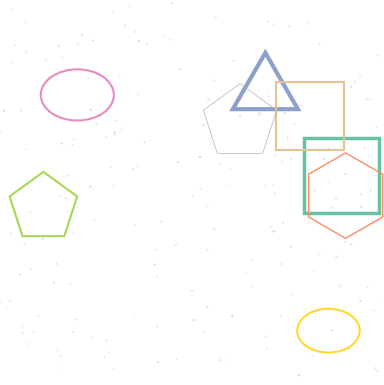[{"shape": "square", "thickness": 2.5, "radius": 0.48, "center": [0.887, 0.544]}, {"shape": "hexagon", "thickness": 1, "radius": 0.56, "center": [0.898, 0.492]}, {"shape": "triangle", "thickness": 3, "radius": 0.49, "center": [0.689, 0.765]}, {"shape": "oval", "thickness": 1.5, "radius": 0.47, "center": [0.201, 0.753]}, {"shape": "pentagon", "thickness": 1.5, "radius": 0.46, "center": [0.113, 0.461]}, {"shape": "oval", "thickness": 1.5, "radius": 0.41, "center": [0.853, 0.141]}, {"shape": "square", "thickness": 1.5, "radius": 0.44, "center": [0.804, 0.698]}, {"shape": "pentagon", "thickness": 0.5, "radius": 0.5, "center": [0.623, 0.683]}]